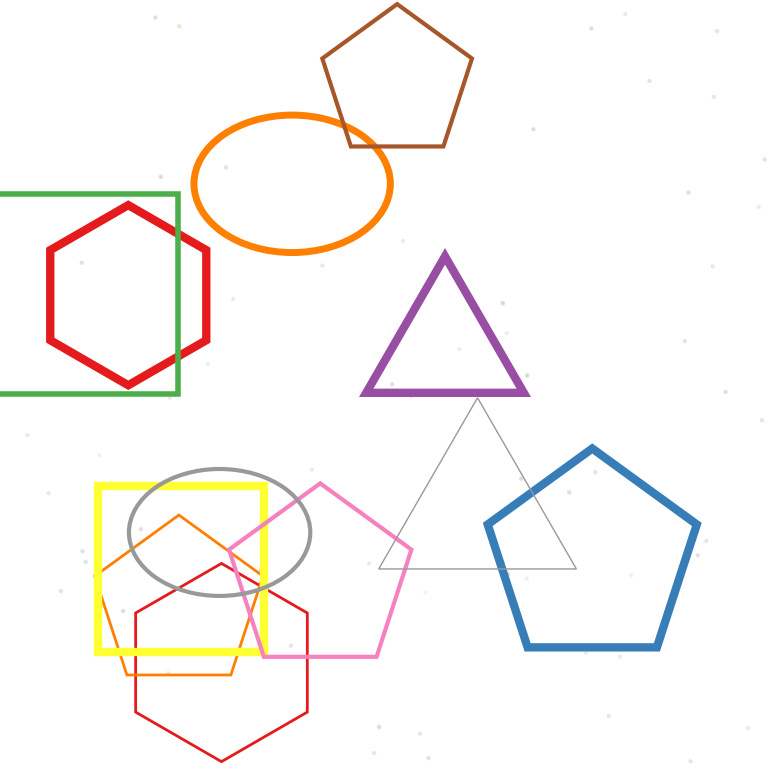[{"shape": "hexagon", "thickness": 3, "radius": 0.58, "center": [0.167, 0.617]}, {"shape": "hexagon", "thickness": 1, "radius": 0.64, "center": [0.288, 0.14]}, {"shape": "pentagon", "thickness": 3, "radius": 0.71, "center": [0.769, 0.275]}, {"shape": "square", "thickness": 2, "radius": 0.65, "center": [0.101, 0.618]}, {"shape": "triangle", "thickness": 3, "radius": 0.59, "center": [0.578, 0.549]}, {"shape": "oval", "thickness": 2.5, "radius": 0.64, "center": [0.379, 0.761]}, {"shape": "pentagon", "thickness": 1, "radius": 0.57, "center": [0.232, 0.216]}, {"shape": "square", "thickness": 3, "radius": 0.54, "center": [0.235, 0.261]}, {"shape": "pentagon", "thickness": 1.5, "radius": 0.51, "center": [0.516, 0.892]}, {"shape": "pentagon", "thickness": 1.5, "radius": 0.62, "center": [0.416, 0.248]}, {"shape": "triangle", "thickness": 0.5, "radius": 0.74, "center": [0.62, 0.335]}, {"shape": "oval", "thickness": 1.5, "radius": 0.59, "center": [0.285, 0.308]}]